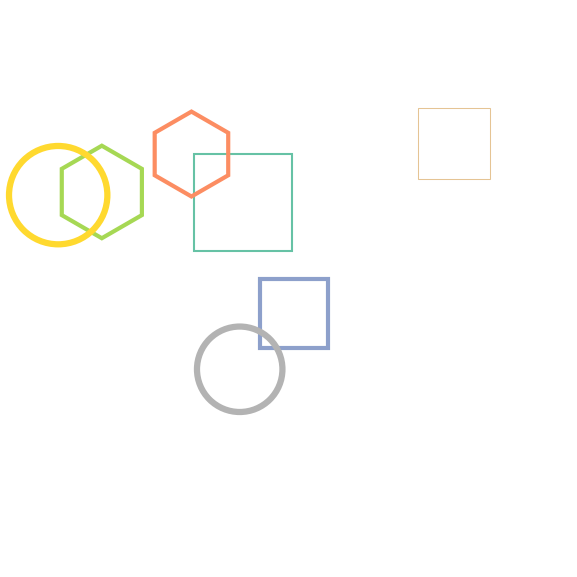[{"shape": "square", "thickness": 1, "radius": 0.42, "center": [0.421, 0.648]}, {"shape": "hexagon", "thickness": 2, "radius": 0.37, "center": [0.332, 0.732]}, {"shape": "square", "thickness": 2, "radius": 0.3, "center": [0.509, 0.456]}, {"shape": "hexagon", "thickness": 2, "radius": 0.4, "center": [0.176, 0.667]}, {"shape": "circle", "thickness": 3, "radius": 0.43, "center": [0.101, 0.661]}, {"shape": "square", "thickness": 0.5, "radius": 0.31, "center": [0.787, 0.751]}, {"shape": "circle", "thickness": 3, "radius": 0.37, "center": [0.415, 0.36]}]